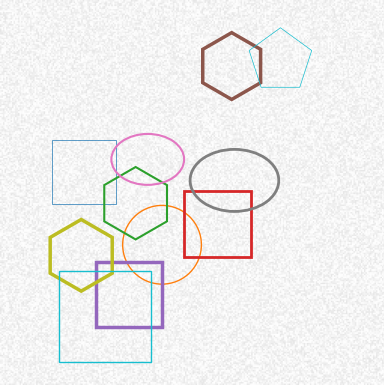[{"shape": "square", "thickness": 0.5, "radius": 0.41, "center": [0.218, 0.554]}, {"shape": "circle", "thickness": 1, "radius": 0.51, "center": [0.421, 0.364]}, {"shape": "hexagon", "thickness": 1.5, "radius": 0.47, "center": [0.352, 0.472]}, {"shape": "square", "thickness": 2, "radius": 0.43, "center": [0.566, 0.418]}, {"shape": "square", "thickness": 2.5, "radius": 0.43, "center": [0.336, 0.235]}, {"shape": "hexagon", "thickness": 2.5, "radius": 0.43, "center": [0.602, 0.828]}, {"shape": "oval", "thickness": 1.5, "radius": 0.47, "center": [0.384, 0.586]}, {"shape": "oval", "thickness": 2, "radius": 0.58, "center": [0.609, 0.531]}, {"shape": "hexagon", "thickness": 2.5, "radius": 0.47, "center": [0.211, 0.337]}, {"shape": "square", "thickness": 1, "radius": 0.59, "center": [0.273, 0.178]}, {"shape": "pentagon", "thickness": 0.5, "radius": 0.43, "center": [0.728, 0.842]}]